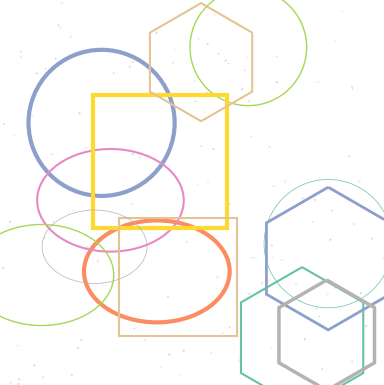[{"shape": "hexagon", "thickness": 1.5, "radius": 0.92, "center": [0.785, 0.123]}, {"shape": "circle", "thickness": 0.5, "radius": 0.83, "center": [0.853, 0.367]}, {"shape": "oval", "thickness": 3, "radius": 0.95, "center": [0.407, 0.295]}, {"shape": "hexagon", "thickness": 2, "radius": 0.93, "center": [0.853, 0.328]}, {"shape": "circle", "thickness": 3, "radius": 0.95, "center": [0.264, 0.681]}, {"shape": "oval", "thickness": 1.5, "radius": 0.95, "center": [0.287, 0.48]}, {"shape": "oval", "thickness": 1, "radius": 0.94, "center": [0.108, 0.286]}, {"shape": "circle", "thickness": 1, "radius": 0.76, "center": [0.645, 0.877]}, {"shape": "square", "thickness": 3, "radius": 0.87, "center": [0.416, 0.581]}, {"shape": "hexagon", "thickness": 1.5, "radius": 0.77, "center": [0.522, 0.839]}, {"shape": "square", "thickness": 1.5, "radius": 0.77, "center": [0.463, 0.281]}, {"shape": "hexagon", "thickness": 2.5, "radius": 0.72, "center": [0.849, 0.129]}, {"shape": "oval", "thickness": 0.5, "radius": 0.68, "center": [0.246, 0.359]}]